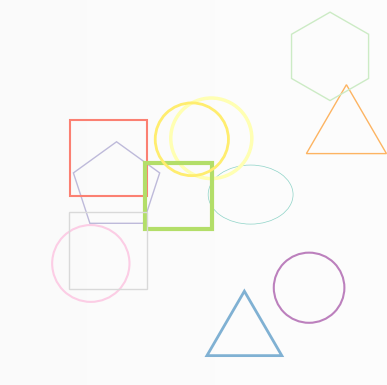[{"shape": "oval", "thickness": 0.5, "radius": 0.55, "center": [0.647, 0.495]}, {"shape": "circle", "thickness": 2.5, "radius": 0.52, "center": [0.545, 0.641]}, {"shape": "pentagon", "thickness": 1, "radius": 0.59, "center": [0.301, 0.515]}, {"shape": "square", "thickness": 1.5, "radius": 0.49, "center": [0.28, 0.59]}, {"shape": "triangle", "thickness": 2, "radius": 0.56, "center": [0.631, 0.132]}, {"shape": "triangle", "thickness": 1, "radius": 0.6, "center": [0.894, 0.661]}, {"shape": "square", "thickness": 3, "radius": 0.43, "center": [0.46, 0.491]}, {"shape": "circle", "thickness": 1.5, "radius": 0.5, "center": [0.234, 0.316]}, {"shape": "square", "thickness": 1, "radius": 0.5, "center": [0.278, 0.35]}, {"shape": "circle", "thickness": 1.5, "radius": 0.46, "center": [0.798, 0.253]}, {"shape": "hexagon", "thickness": 1, "radius": 0.57, "center": [0.852, 0.854]}, {"shape": "circle", "thickness": 2, "radius": 0.47, "center": [0.495, 0.638]}]